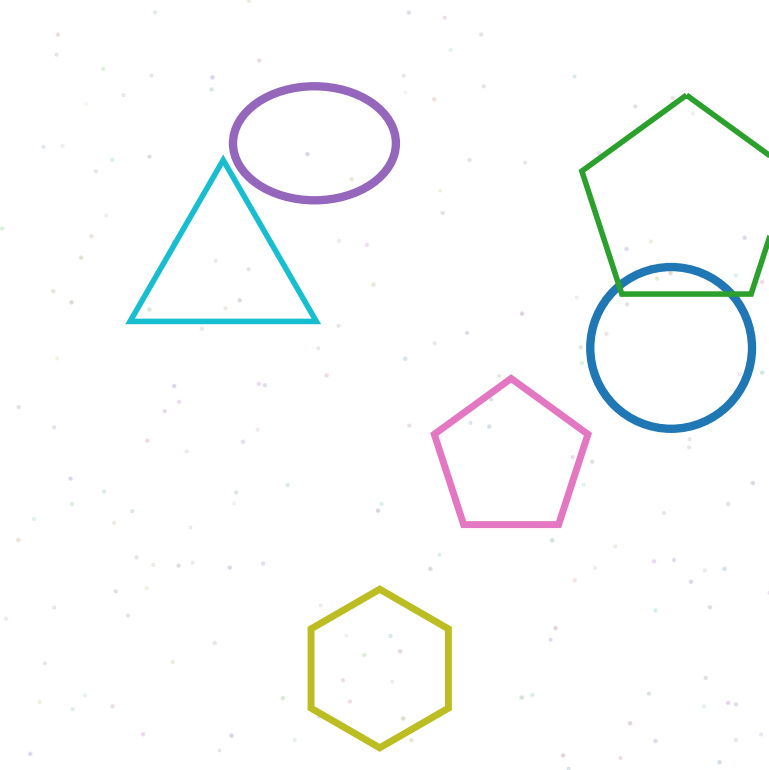[{"shape": "circle", "thickness": 3, "radius": 0.53, "center": [0.872, 0.548]}, {"shape": "pentagon", "thickness": 2, "radius": 0.71, "center": [0.892, 0.734]}, {"shape": "oval", "thickness": 3, "radius": 0.53, "center": [0.408, 0.814]}, {"shape": "pentagon", "thickness": 2.5, "radius": 0.52, "center": [0.664, 0.404]}, {"shape": "hexagon", "thickness": 2.5, "radius": 0.51, "center": [0.493, 0.132]}, {"shape": "triangle", "thickness": 2, "radius": 0.7, "center": [0.29, 0.652]}]